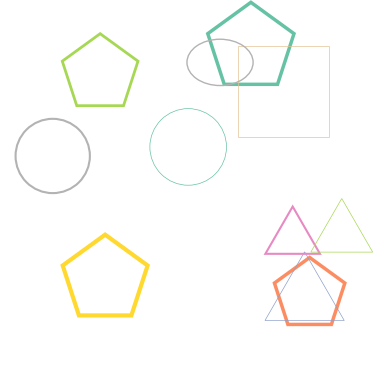[{"shape": "pentagon", "thickness": 2.5, "radius": 0.59, "center": [0.652, 0.876]}, {"shape": "circle", "thickness": 0.5, "radius": 0.5, "center": [0.489, 0.618]}, {"shape": "pentagon", "thickness": 2.5, "radius": 0.48, "center": [0.804, 0.235]}, {"shape": "triangle", "thickness": 0.5, "radius": 0.59, "center": [0.791, 0.227]}, {"shape": "triangle", "thickness": 1.5, "radius": 0.41, "center": [0.76, 0.382]}, {"shape": "pentagon", "thickness": 2, "radius": 0.52, "center": [0.26, 0.809]}, {"shape": "triangle", "thickness": 0.5, "radius": 0.46, "center": [0.888, 0.392]}, {"shape": "pentagon", "thickness": 3, "radius": 0.58, "center": [0.273, 0.275]}, {"shape": "square", "thickness": 0.5, "radius": 0.59, "center": [0.736, 0.762]}, {"shape": "oval", "thickness": 1, "radius": 0.43, "center": [0.572, 0.838]}, {"shape": "circle", "thickness": 1.5, "radius": 0.48, "center": [0.137, 0.595]}]